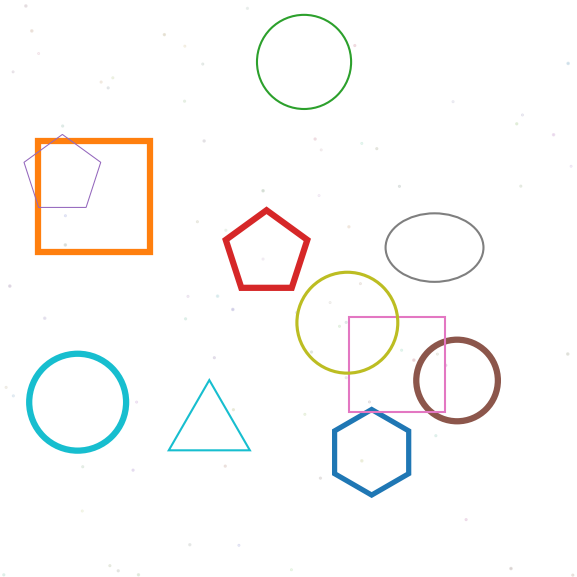[{"shape": "hexagon", "thickness": 2.5, "radius": 0.37, "center": [0.644, 0.216]}, {"shape": "square", "thickness": 3, "radius": 0.48, "center": [0.163, 0.659]}, {"shape": "circle", "thickness": 1, "radius": 0.41, "center": [0.526, 0.892]}, {"shape": "pentagon", "thickness": 3, "radius": 0.37, "center": [0.462, 0.561]}, {"shape": "pentagon", "thickness": 0.5, "radius": 0.35, "center": [0.108, 0.696]}, {"shape": "circle", "thickness": 3, "radius": 0.35, "center": [0.791, 0.34]}, {"shape": "square", "thickness": 1, "radius": 0.41, "center": [0.688, 0.368]}, {"shape": "oval", "thickness": 1, "radius": 0.42, "center": [0.752, 0.57]}, {"shape": "circle", "thickness": 1.5, "radius": 0.44, "center": [0.601, 0.44]}, {"shape": "circle", "thickness": 3, "radius": 0.42, "center": [0.134, 0.303]}, {"shape": "triangle", "thickness": 1, "radius": 0.41, "center": [0.362, 0.26]}]